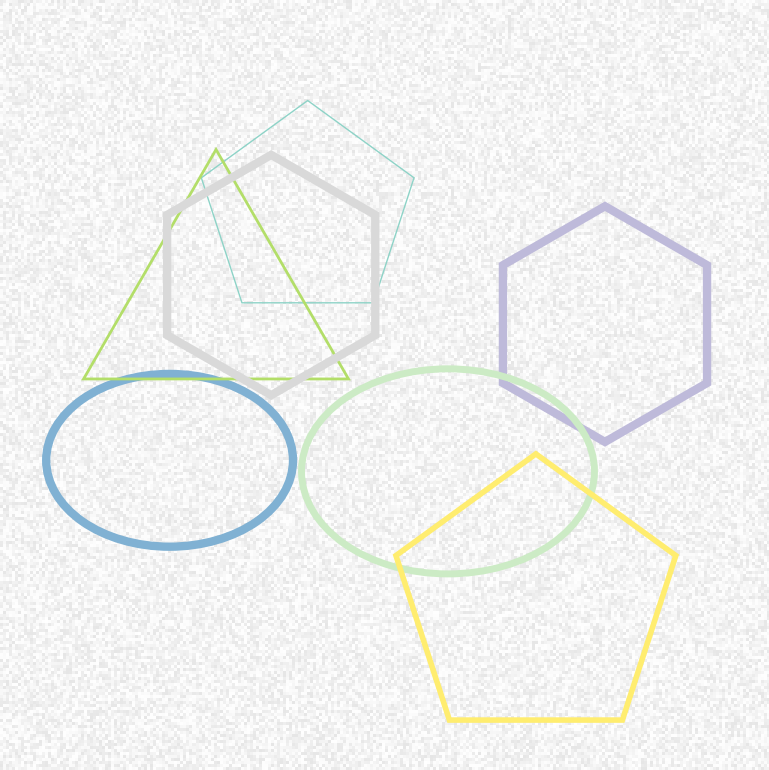[{"shape": "pentagon", "thickness": 0.5, "radius": 0.73, "center": [0.4, 0.724]}, {"shape": "hexagon", "thickness": 3, "radius": 0.77, "center": [0.786, 0.579]}, {"shape": "oval", "thickness": 3, "radius": 0.8, "center": [0.22, 0.402]}, {"shape": "triangle", "thickness": 1, "radius": 0.99, "center": [0.281, 0.607]}, {"shape": "hexagon", "thickness": 3, "radius": 0.78, "center": [0.352, 0.643]}, {"shape": "oval", "thickness": 2.5, "radius": 0.95, "center": [0.582, 0.388]}, {"shape": "pentagon", "thickness": 2, "radius": 0.96, "center": [0.696, 0.219]}]